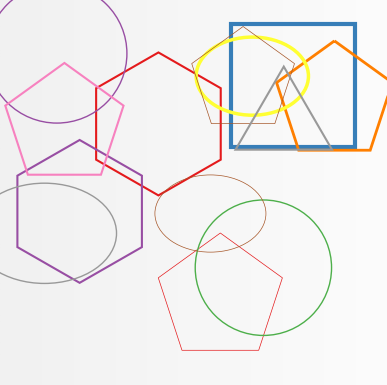[{"shape": "hexagon", "thickness": 1.5, "radius": 0.93, "center": [0.409, 0.678]}, {"shape": "pentagon", "thickness": 0.5, "radius": 0.84, "center": [0.569, 0.226]}, {"shape": "square", "thickness": 3, "radius": 0.8, "center": [0.757, 0.778]}, {"shape": "circle", "thickness": 1, "radius": 0.88, "center": [0.68, 0.305]}, {"shape": "circle", "thickness": 1, "radius": 0.9, "center": [0.147, 0.861]}, {"shape": "hexagon", "thickness": 1.5, "radius": 0.93, "center": [0.206, 0.451]}, {"shape": "pentagon", "thickness": 2, "radius": 0.79, "center": [0.863, 0.737]}, {"shape": "oval", "thickness": 2.5, "radius": 0.72, "center": [0.651, 0.802]}, {"shape": "pentagon", "thickness": 0.5, "radius": 0.7, "center": [0.627, 0.792]}, {"shape": "oval", "thickness": 0.5, "radius": 0.72, "center": [0.543, 0.445]}, {"shape": "pentagon", "thickness": 1.5, "radius": 0.8, "center": [0.166, 0.676]}, {"shape": "triangle", "thickness": 1.5, "radius": 0.72, "center": [0.732, 0.683]}, {"shape": "oval", "thickness": 1, "radius": 0.93, "center": [0.115, 0.394]}]